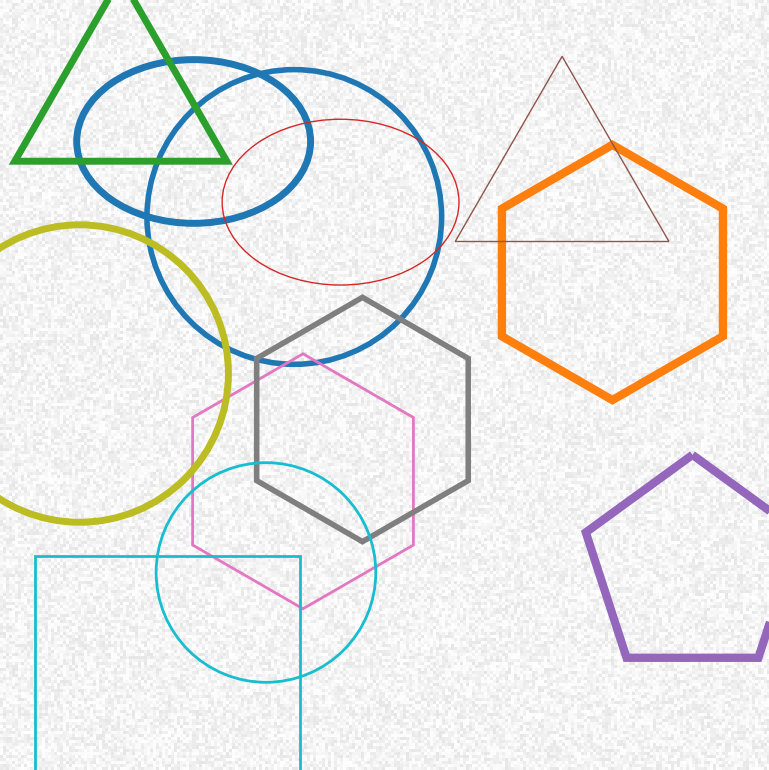[{"shape": "oval", "thickness": 2.5, "radius": 0.76, "center": [0.251, 0.816]}, {"shape": "circle", "thickness": 2, "radius": 0.96, "center": [0.382, 0.718]}, {"shape": "hexagon", "thickness": 3, "radius": 0.83, "center": [0.795, 0.646]}, {"shape": "triangle", "thickness": 2.5, "radius": 0.79, "center": [0.157, 0.87]}, {"shape": "oval", "thickness": 0.5, "radius": 0.77, "center": [0.442, 0.737]}, {"shape": "pentagon", "thickness": 3, "radius": 0.73, "center": [0.899, 0.264]}, {"shape": "triangle", "thickness": 0.5, "radius": 0.8, "center": [0.73, 0.766]}, {"shape": "hexagon", "thickness": 1, "radius": 0.83, "center": [0.394, 0.375]}, {"shape": "hexagon", "thickness": 2, "radius": 0.79, "center": [0.471, 0.455]}, {"shape": "circle", "thickness": 2.5, "radius": 0.97, "center": [0.103, 0.515]}, {"shape": "circle", "thickness": 1, "radius": 0.71, "center": [0.345, 0.257]}, {"shape": "square", "thickness": 1, "radius": 0.86, "center": [0.217, 0.105]}]